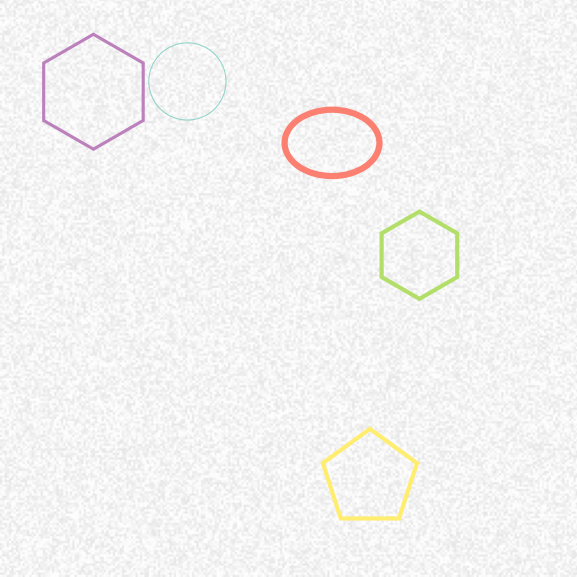[{"shape": "circle", "thickness": 0.5, "radius": 0.33, "center": [0.325, 0.858]}, {"shape": "oval", "thickness": 3, "radius": 0.41, "center": [0.575, 0.752]}, {"shape": "hexagon", "thickness": 2, "radius": 0.38, "center": [0.726, 0.557]}, {"shape": "hexagon", "thickness": 1.5, "radius": 0.5, "center": [0.162, 0.84]}, {"shape": "pentagon", "thickness": 2, "radius": 0.43, "center": [0.641, 0.171]}]